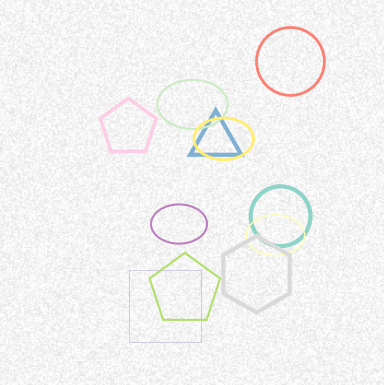[{"shape": "circle", "thickness": 3, "radius": 0.39, "center": [0.729, 0.438]}, {"shape": "oval", "thickness": 1, "radius": 0.38, "center": [0.716, 0.389]}, {"shape": "square", "thickness": 0.5, "radius": 0.47, "center": [0.43, 0.204]}, {"shape": "circle", "thickness": 2, "radius": 0.44, "center": [0.754, 0.84]}, {"shape": "triangle", "thickness": 3, "radius": 0.38, "center": [0.56, 0.636]}, {"shape": "pentagon", "thickness": 1.5, "radius": 0.48, "center": [0.48, 0.247]}, {"shape": "pentagon", "thickness": 2.5, "radius": 0.38, "center": [0.333, 0.669]}, {"shape": "hexagon", "thickness": 3, "radius": 0.5, "center": [0.666, 0.288]}, {"shape": "oval", "thickness": 1.5, "radius": 0.36, "center": [0.465, 0.418]}, {"shape": "oval", "thickness": 1.5, "radius": 0.46, "center": [0.5, 0.729]}, {"shape": "oval", "thickness": 2, "radius": 0.39, "center": [0.581, 0.639]}]